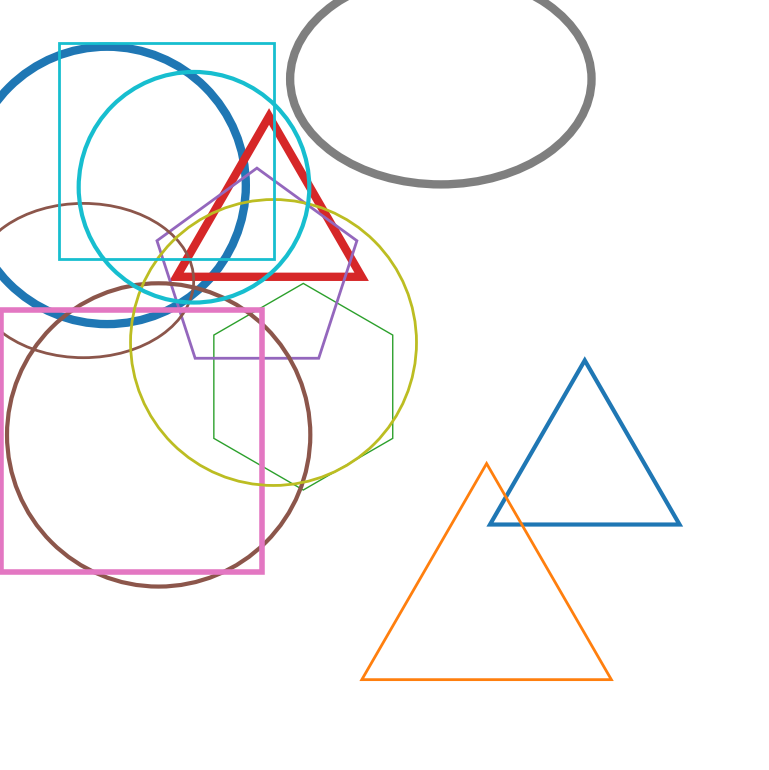[{"shape": "triangle", "thickness": 1.5, "radius": 0.71, "center": [0.759, 0.39]}, {"shape": "circle", "thickness": 3, "radius": 0.9, "center": [0.139, 0.759]}, {"shape": "triangle", "thickness": 1, "radius": 0.94, "center": [0.632, 0.211]}, {"shape": "hexagon", "thickness": 0.5, "radius": 0.67, "center": [0.394, 0.498]}, {"shape": "triangle", "thickness": 3, "radius": 0.69, "center": [0.349, 0.71]}, {"shape": "pentagon", "thickness": 1, "radius": 0.68, "center": [0.334, 0.645]}, {"shape": "circle", "thickness": 1.5, "radius": 0.98, "center": [0.206, 0.435]}, {"shape": "oval", "thickness": 1, "radius": 0.72, "center": [0.108, 0.636]}, {"shape": "square", "thickness": 2, "radius": 0.85, "center": [0.171, 0.427]}, {"shape": "oval", "thickness": 3, "radius": 0.98, "center": [0.573, 0.898]}, {"shape": "circle", "thickness": 1, "radius": 0.93, "center": [0.355, 0.555]}, {"shape": "square", "thickness": 1, "radius": 0.7, "center": [0.216, 0.804]}, {"shape": "circle", "thickness": 1.5, "radius": 0.75, "center": [0.252, 0.757]}]